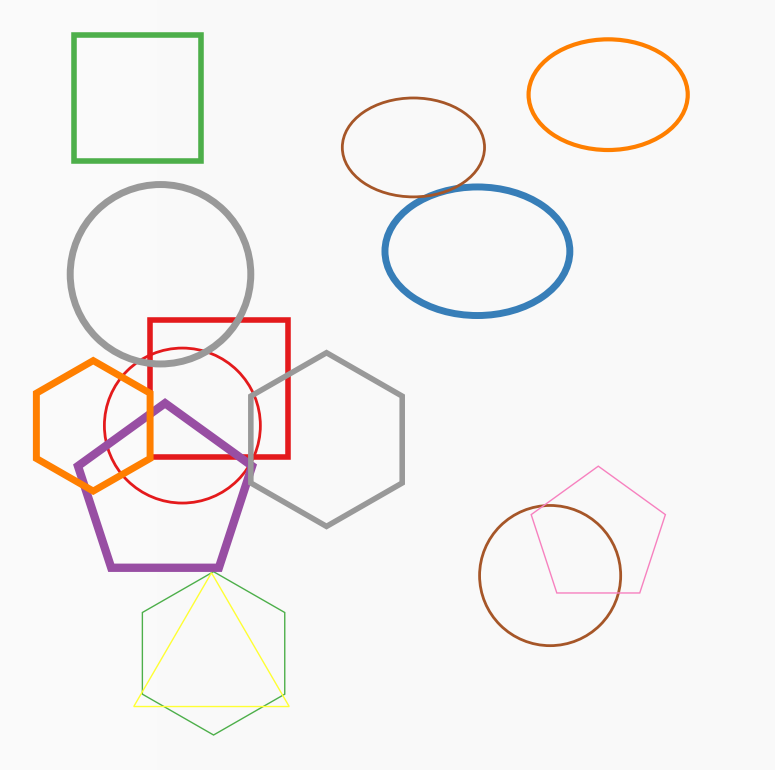[{"shape": "square", "thickness": 2, "radius": 0.45, "center": [0.282, 0.496]}, {"shape": "circle", "thickness": 1, "radius": 0.5, "center": [0.235, 0.447]}, {"shape": "oval", "thickness": 2.5, "radius": 0.6, "center": [0.616, 0.674]}, {"shape": "hexagon", "thickness": 0.5, "radius": 0.53, "center": [0.276, 0.152]}, {"shape": "square", "thickness": 2, "radius": 0.41, "center": [0.177, 0.873]}, {"shape": "pentagon", "thickness": 3, "radius": 0.59, "center": [0.213, 0.358]}, {"shape": "hexagon", "thickness": 2.5, "radius": 0.42, "center": [0.12, 0.447]}, {"shape": "oval", "thickness": 1.5, "radius": 0.51, "center": [0.785, 0.877]}, {"shape": "triangle", "thickness": 0.5, "radius": 0.58, "center": [0.273, 0.14]}, {"shape": "circle", "thickness": 1, "radius": 0.46, "center": [0.71, 0.253]}, {"shape": "oval", "thickness": 1, "radius": 0.46, "center": [0.533, 0.809]}, {"shape": "pentagon", "thickness": 0.5, "radius": 0.46, "center": [0.772, 0.304]}, {"shape": "circle", "thickness": 2.5, "radius": 0.58, "center": [0.207, 0.644]}, {"shape": "hexagon", "thickness": 2, "radius": 0.56, "center": [0.421, 0.429]}]